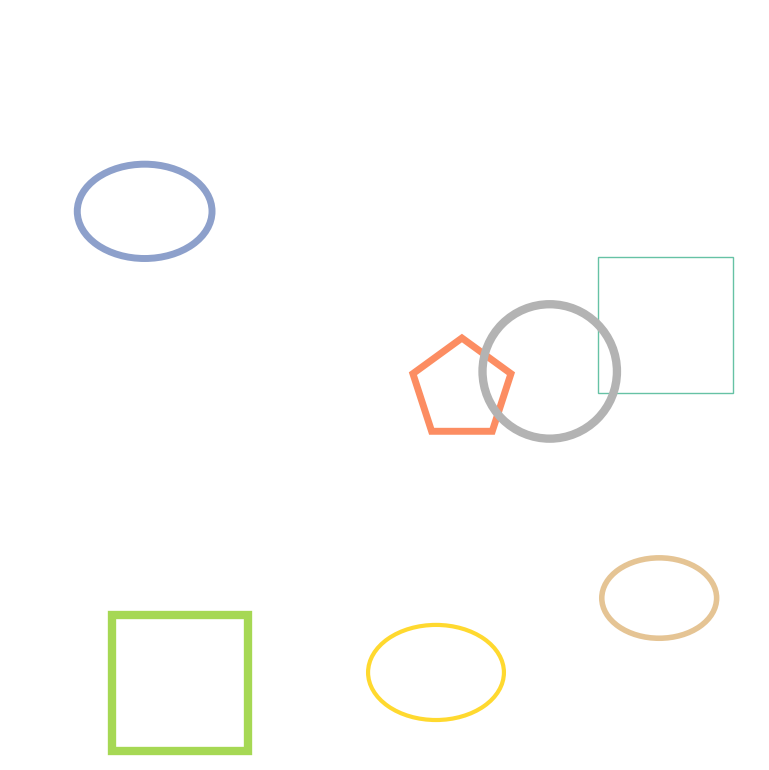[{"shape": "square", "thickness": 0.5, "radius": 0.44, "center": [0.864, 0.578]}, {"shape": "pentagon", "thickness": 2.5, "radius": 0.33, "center": [0.6, 0.494]}, {"shape": "oval", "thickness": 2.5, "radius": 0.44, "center": [0.188, 0.726]}, {"shape": "square", "thickness": 3, "radius": 0.44, "center": [0.234, 0.113]}, {"shape": "oval", "thickness": 1.5, "radius": 0.44, "center": [0.566, 0.127]}, {"shape": "oval", "thickness": 2, "radius": 0.37, "center": [0.856, 0.223]}, {"shape": "circle", "thickness": 3, "radius": 0.44, "center": [0.714, 0.518]}]